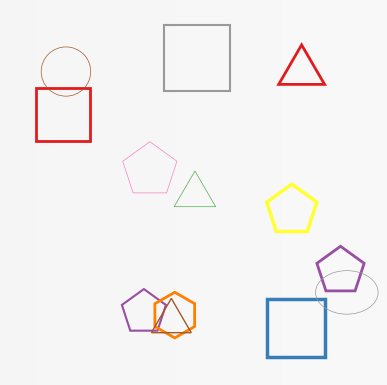[{"shape": "square", "thickness": 2, "radius": 0.35, "center": [0.162, 0.703]}, {"shape": "triangle", "thickness": 2, "radius": 0.34, "center": [0.778, 0.815]}, {"shape": "square", "thickness": 2.5, "radius": 0.37, "center": [0.764, 0.148]}, {"shape": "triangle", "thickness": 0.5, "radius": 0.31, "center": [0.503, 0.494]}, {"shape": "pentagon", "thickness": 1.5, "radius": 0.3, "center": [0.371, 0.189]}, {"shape": "pentagon", "thickness": 2, "radius": 0.32, "center": [0.879, 0.296]}, {"shape": "hexagon", "thickness": 2, "radius": 0.3, "center": [0.451, 0.182]}, {"shape": "pentagon", "thickness": 2.5, "radius": 0.34, "center": [0.753, 0.454]}, {"shape": "circle", "thickness": 0.5, "radius": 0.32, "center": [0.17, 0.814]}, {"shape": "triangle", "thickness": 1, "radius": 0.3, "center": [0.442, 0.166]}, {"shape": "pentagon", "thickness": 0.5, "radius": 0.37, "center": [0.387, 0.558]}, {"shape": "square", "thickness": 1.5, "radius": 0.43, "center": [0.509, 0.85]}, {"shape": "oval", "thickness": 0.5, "radius": 0.4, "center": [0.895, 0.241]}]